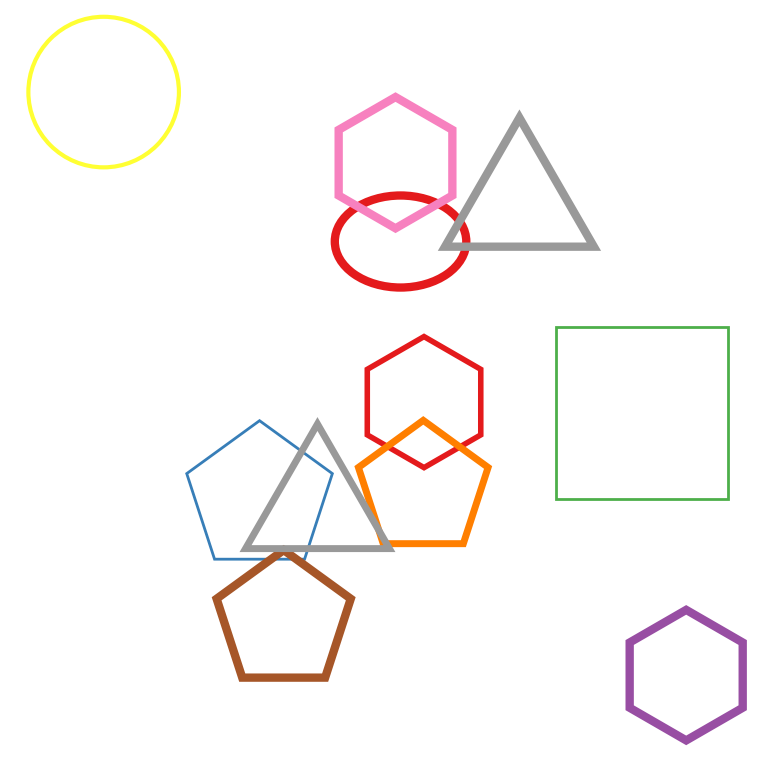[{"shape": "hexagon", "thickness": 2, "radius": 0.43, "center": [0.551, 0.478]}, {"shape": "oval", "thickness": 3, "radius": 0.43, "center": [0.52, 0.686]}, {"shape": "pentagon", "thickness": 1, "radius": 0.5, "center": [0.337, 0.354]}, {"shape": "square", "thickness": 1, "radius": 0.56, "center": [0.834, 0.463]}, {"shape": "hexagon", "thickness": 3, "radius": 0.42, "center": [0.891, 0.123]}, {"shape": "pentagon", "thickness": 2.5, "radius": 0.44, "center": [0.55, 0.366]}, {"shape": "circle", "thickness": 1.5, "radius": 0.49, "center": [0.135, 0.88]}, {"shape": "pentagon", "thickness": 3, "radius": 0.46, "center": [0.368, 0.194]}, {"shape": "hexagon", "thickness": 3, "radius": 0.43, "center": [0.514, 0.789]}, {"shape": "triangle", "thickness": 3, "radius": 0.56, "center": [0.675, 0.735]}, {"shape": "triangle", "thickness": 2.5, "radius": 0.54, "center": [0.412, 0.341]}]